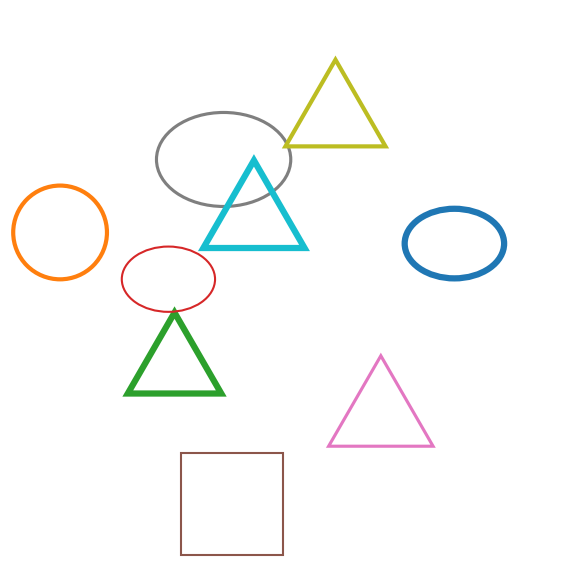[{"shape": "oval", "thickness": 3, "radius": 0.43, "center": [0.787, 0.577]}, {"shape": "circle", "thickness": 2, "radius": 0.41, "center": [0.104, 0.597]}, {"shape": "triangle", "thickness": 3, "radius": 0.47, "center": [0.302, 0.364]}, {"shape": "oval", "thickness": 1, "radius": 0.4, "center": [0.292, 0.516]}, {"shape": "square", "thickness": 1, "radius": 0.44, "center": [0.402, 0.126]}, {"shape": "triangle", "thickness": 1.5, "radius": 0.52, "center": [0.659, 0.279]}, {"shape": "oval", "thickness": 1.5, "radius": 0.58, "center": [0.387, 0.723]}, {"shape": "triangle", "thickness": 2, "radius": 0.5, "center": [0.581, 0.796]}, {"shape": "triangle", "thickness": 3, "radius": 0.51, "center": [0.44, 0.62]}]